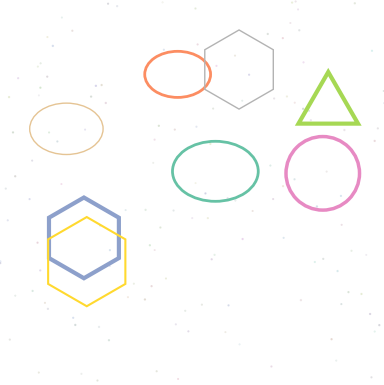[{"shape": "oval", "thickness": 2, "radius": 0.56, "center": [0.559, 0.555]}, {"shape": "oval", "thickness": 2, "radius": 0.43, "center": [0.461, 0.807]}, {"shape": "hexagon", "thickness": 3, "radius": 0.52, "center": [0.218, 0.382]}, {"shape": "circle", "thickness": 2.5, "radius": 0.48, "center": [0.838, 0.55]}, {"shape": "triangle", "thickness": 3, "radius": 0.45, "center": [0.853, 0.724]}, {"shape": "hexagon", "thickness": 1.5, "radius": 0.58, "center": [0.225, 0.32]}, {"shape": "oval", "thickness": 1, "radius": 0.48, "center": [0.172, 0.665]}, {"shape": "hexagon", "thickness": 1, "radius": 0.51, "center": [0.621, 0.819]}]